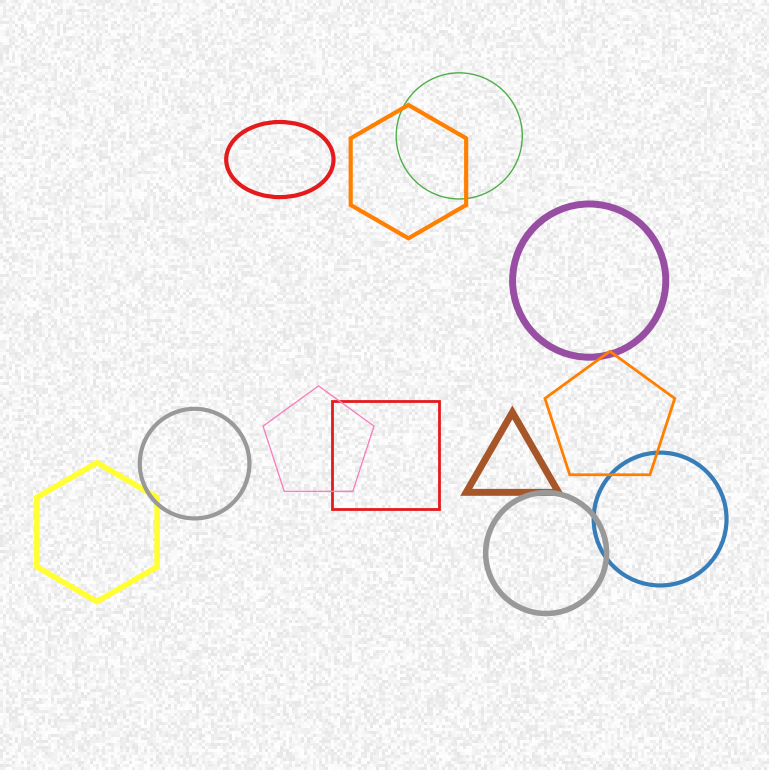[{"shape": "oval", "thickness": 1.5, "radius": 0.35, "center": [0.363, 0.793]}, {"shape": "square", "thickness": 1, "radius": 0.35, "center": [0.501, 0.409]}, {"shape": "circle", "thickness": 1.5, "radius": 0.43, "center": [0.857, 0.326]}, {"shape": "circle", "thickness": 0.5, "radius": 0.41, "center": [0.596, 0.824]}, {"shape": "circle", "thickness": 2.5, "radius": 0.5, "center": [0.765, 0.636]}, {"shape": "hexagon", "thickness": 1.5, "radius": 0.43, "center": [0.53, 0.777]}, {"shape": "pentagon", "thickness": 1, "radius": 0.44, "center": [0.792, 0.455]}, {"shape": "hexagon", "thickness": 2, "radius": 0.45, "center": [0.126, 0.309]}, {"shape": "triangle", "thickness": 2.5, "radius": 0.35, "center": [0.665, 0.395]}, {"shape": "pentagon", "thickness": 0.5, "radius": 0.38, "center": [0.414, 0.423]}, {"shape": "circle", "thickness": 1.5, "radius": 0.36, "center": [0.253, 0.398]}, {"shape": "circle", "thickness": 2, "radius": 0.39, "center": [0.709, 0.282]}]